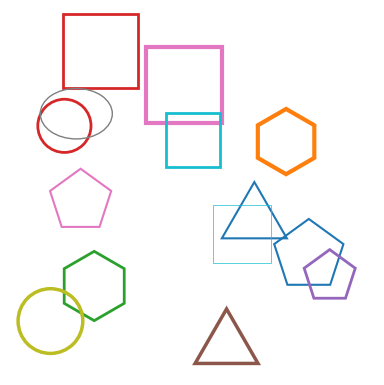[{"shape": "triangle", "thickness": 1.5, "radius": 0.49, "center": [0.661, 0.43]}, {"shape": "pentagon", "thickness": 1.5, "radius": 0.47, "center": [0.802, 0.337]}, {"shape": "hexagon", "thickness": 3, "radius": 0.42, "center": [0.743, 0.632]}, {"shape": "hexagon", "thickness": 2, "radius": 0.45, "center": [0.245, 0.257]}, {"shape": "square", "thickness": 2, "radius": 0.48, "center": [0.261, 0.867]}, {"shape": "circle", "thickness": 2, "radius": 0.35, "center": [0.167, 0.673]}, {"shape": "pentagon", "thickness": 2, "radius": 0.35, "center": [0.856, 0.282]}, {"shape": "triangle", "thickness": 2.5, "radius": 0.47, "center": [0.588, 0.103]}, {"shape": "square", "thickness": 3, "radius": 0.5, "center": [0.478, 0.779]}, {"shape": "pentagon", "thickness": 1.5, "radius": 0.42, "center": [0.209, 0.478]}, {"shape": "oval", "thickness": 1, "radius": 0.47, "center": [0.198, 0.705]}, {"shape": "circle", "thickness": 2.5, "radius": 0.42, "center": [0.131, 0.166]}, {"shape": "square", "thickness": 0.5, "radius": 0.37, "center": [0.628, 0.392]}, {"shape": "square", "thickness": 2, "radius": 0.35, "center": [0.501, 0.637]}]